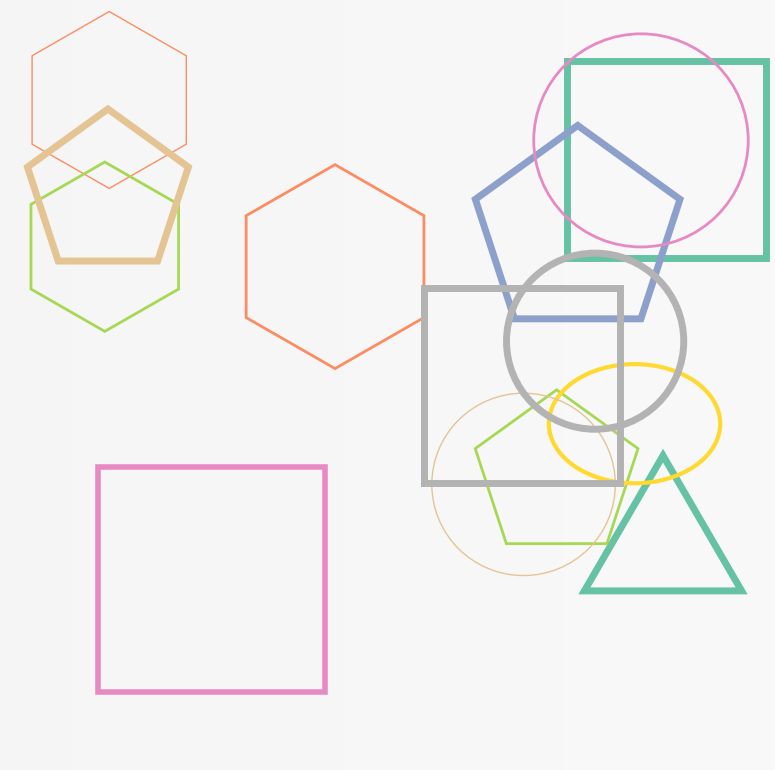[{"shape": "square", "thickness": 2.5, "radius": 0.64, "center": [0.86, 0.793]}, {"shape": "triangle", "thickness": 2.5, "radius": 0.59, "center": [0.856, 0.291]}, {"shape": "hexagon", "thickness": 0.5, "radius": 0.57, "center": [0.141, 0.87]}, {"shape": "hexagon", "thickness": 1, "radius": 0.66, "center": [0.432, 0.654]}, {"shape": "pentagon", "thickness": 2.5, "radius": 0.69, "center": [0.745, 0.698]}, {"shape": "circle", "thickness": 1, "radius": 0.69, "center": [0.827, 0.818]}, {"shape": "square", "thickness": 2, "radius": 0.73, "center": [0.273, 0.248]}, {"shape": "hexagon", "thickness": 1, "radius": 0.55, "center": [0.135, 0.68]}, {"shape": "pentagon", "thickness": 1, "radius": 0.55, "center": [0.718, 0.383]}, {"shape": "oval", "thickness": 1.5, "radius": 0.55, "center": [0.819, 0.45]}, {"shape": "pentagon", "thickness": 2.5, "radius": 0.55, "center": [0.139, 0.749]}, {"shape": "circle", "thickness": 0.5, "radius": 0.59, "center": [0.676, 0.371]}, {"shape": "square", "thickness": 2.5, "radius": 0.63, "center": [0.673, 0.499]}, {"shape": "circle", "thickness": 2.5, "radius": 0.57, "center": [0.768, 0.557]}]